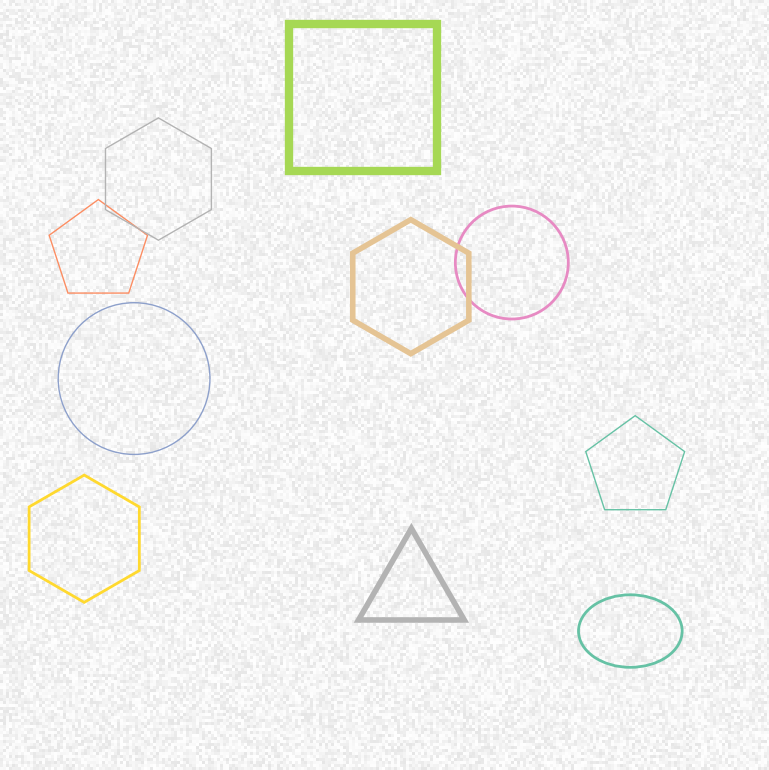[{"shape": "oval", "thickness": 1, "radius": 0.34, "center": [0.819, 0.18]}, {"shape": "pentagon", "thickness": 0.5, "radius": 0.34, "center": [0.825, 0.393]}, {"shape": "pentagon", "thickness": 0.5, "radius": 0.34, "center": [0.128, 0.674]}, {"shape": "circle", "thickness": 0.5, "radius": 0.49, "center": [0.174, 0.508]}, {"shape": "circle", "thickness": 1, "radius": 0.37, "center": [0.665, 0.659]}, {"shape": "square", "thickness": 3, "radius": 0.48, "center": [0.472, 0.874]}, {"shape": "hexagon", "thickness": 1, "radius": 0.41, "center": [0.109, 0.3]}, {"shape": "hexagon", "thickness": 2, "radius": 0.44, "center": [0.533, 0.628]}, {"shape": "triangle", "thickness": 2, "radius": 0.4, "center": [0.534, 0.234]}, {"shape": "hexagon", "thickness": 0.5, "radius": 0.4, "center": [0.206, 0.767]}]